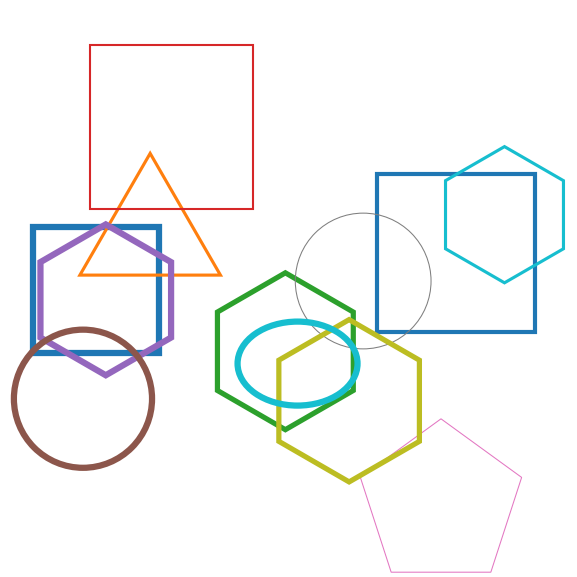[{"shape": "square", "thickness": 2, "radius": 0.69, "center": [0.789, 0.561]}, {"shape": "square", "thickness": 3, "radius": 0.54, "center": [0.166, 0.497]}, {"shape": "triangle", "thickness": 1.5, "radius": 0.7, "center": [0.26, 0.593]}, {"shape": "hexagon", "thickness": 2.5, "radius": 0.68, "center": [0.494, 0.391]}, {"shape": "square", "thickness": 1, "radius": 0.71, "center": [0.297, 0.779]}, {"shape": "hexagon", "thickness": 3, "radius": 0.65, "center": [0.183, 0.48]}, {"shape": "circle", "thickness": 3, "radius": 0.6, "center": [0.144, 0.309]}, {"shape": "pentagon", "thickness": 0.5, "radius": 0.73, "center": [0.764, 0.127]}, {"shape": "circle", "thickness": 0.5, "radius": 0.59, "center": [0.629, 0.513]}, {"shape": "hexagon", "thickness": 2.5, "radius": 0.7, "center": [0.605, 0.305]}, {"shape": "oval", "thickness": 3, "radius": 0.52, "center": [0.515, 0.37]}, {"shape": "hexagon", "thickness": 1.5, "radius": 0.59, "center": [0.874, 0.627]}]